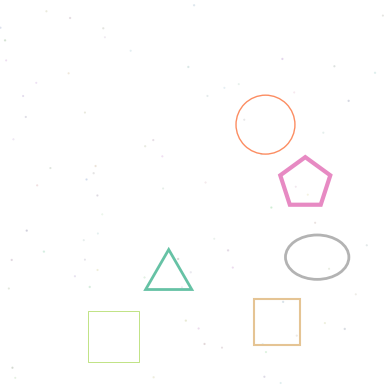[{"shape": "triangle", "thickness": 2, "radius": 0.35, "center": [0.438, 0.283]}, {"shape": "circle", "thickness": 1, "radius": 0.38, "center": [0.69, 0.676]}, {"shape": "pentagon", "thickness": 3, "radius": 0.34, "center": [0.793, 0.524]}, {"shape": "square", "thickness": 0.5, "radius": 0.34, "center": [0.295, 0.126]}, {"shape": "square", "thickness": 1.5, "radius": 0.3, "center": [0.72, 0.163]}, {"shape": "oval", "thickness": 2, "radius": 0.41, "center": [0.824, 0.332]}]